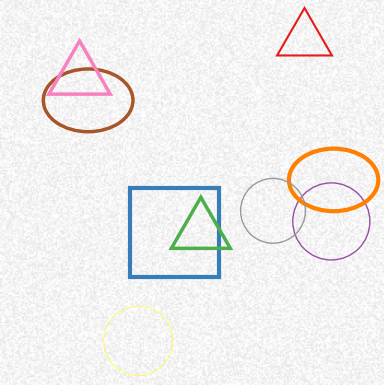[{"shape": "triangle", "thickness": 1.5, "radius": 0.41, "center": [0.791, 0.897]}, {"shape": "square", "thickness": 3, "radius": 0.58, "center": [0.453, 0.396]}, {"shape": "triangle", "thickness": 2.5, "radius": 0.44, "center": [0.522, 0.399]}, {"shape": "circle", "thickness": 1, "radius": 0.5, "center": [0.861, 0.425]}, {"shape": "oval", "thickness": 3, "radius": 0.58, "center": [0.867, 0.533]}, {"shape": "circle", "thickness": 0.5, "radius": 0.45, "center": [0.359, 0.115]}, {"shape": "oval", "thickness": 2.5, "radius": 0.58, "center": [0.229, 0.739]}, {"shape": "triangle", "thickness": 2.5, "radius": 0.46, "center": [0.207, 0.802]}, {"shape": "circle", "thickness": 1, "radius": 0.42, "center": [0.709, 0.452]}]